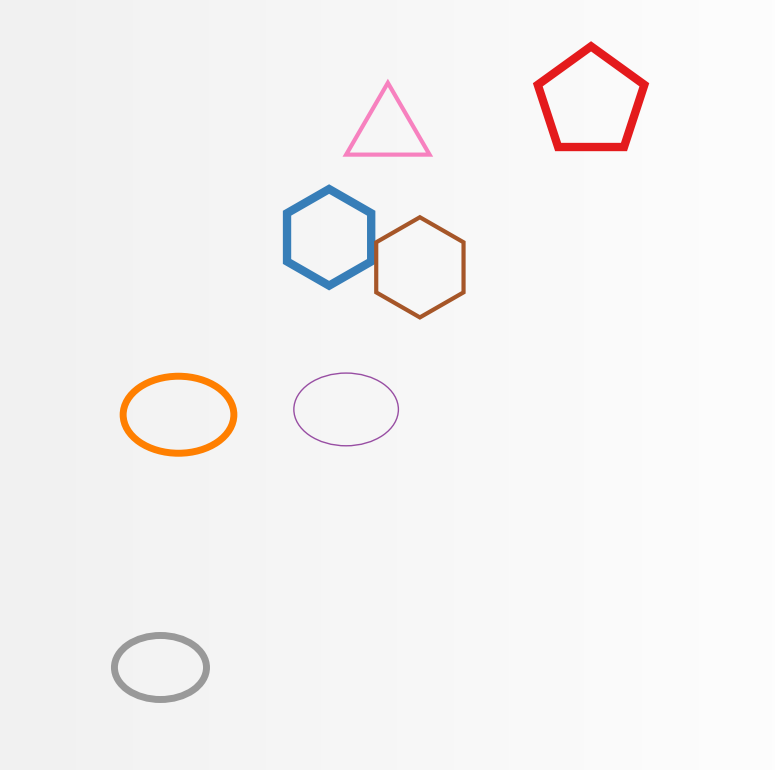[{"shape": "pentagon", "thickness": 3, "radius": 0.36, "center": [0.763, 0.868]}, {"shape": "hexagon", "thickness": 3, "radius": 0.31, "center": [0.425, 0.692]}, {"shape": "oval", "thickness": 0.5, "radius": 0.34, "center": [0.447, 0.468]}, {"shape": "oval", "thickness": 2.5, "radius": 0.36, "center": [0.23, 0.461]}, {"shape": "hexagon", "thickness": 1.5, "radius": 0.33, "center": [0.542, 0.653]}, {"shape": "triangle", "thickness": 1.5, "radius": 0.31, "center": [0.5, 0.83]}, {"shape": "oval", "thickness": 2.5, "radius": 0.3, "center": [0.207, 0.133]}]